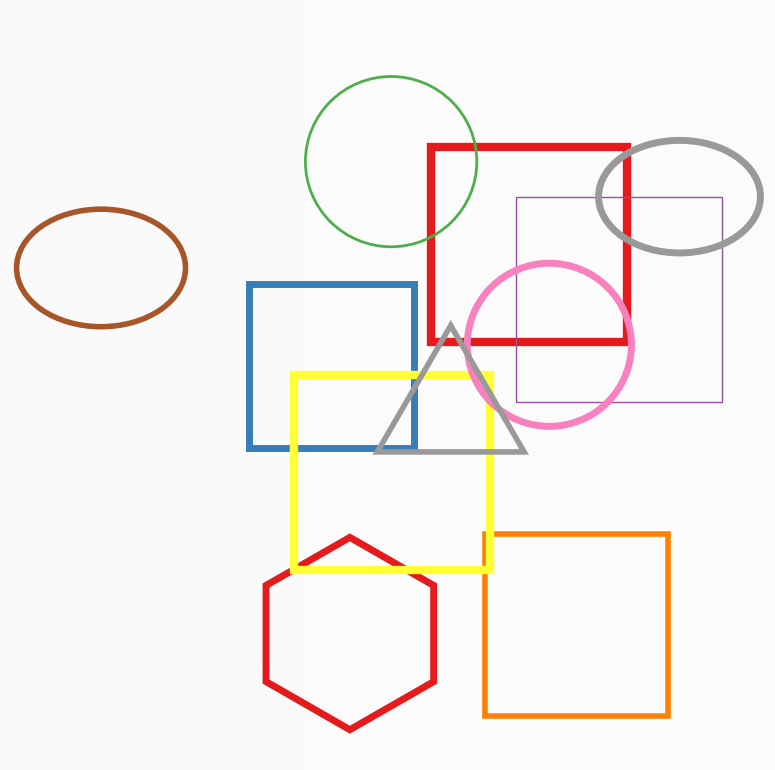[{"shape": "square", "thickness": 3, "radius": 0.63, "center": [0.683, 0.682]}, {"shape": "hexagon", "thickness": 2.5, "radius": 0.62, "center": [0.451, 0.177]}, {"shape": "square", "thickness": 2.5, "radius": 0.53, "center": [0.428, 0.525]}, {"shape": "circle", "thickness": 1, "radius": 0.55, "center": [0.505, 0.79]}, {"shape": "square", "thickness": 0.5, "radius": 0.66, "center": [0.799, 0.611]}, {"shape": "square", "thickness": 2, "radius": 0.59, "center": [0.744, 0.188]}, {"shape": "square", "thickness": 3, "radius": 0.63, "center": [0.506, 0.386]}, {"shape": "oval", "thickness": 2, "radius": 0.55, "center": [0.13, 0.652]}, {"shape": "circle", "thickness": 2.5, "radius": 0.53, "center": [0.709, 0.552]}, {"shape": "oval", "thickness": 2.5, "radius": 0.52, "center": [0.877, 0.745]}, {"shape": "triangle", "thickness": 2, "radius": 0.55, "center": [0.582, 0.468]}]